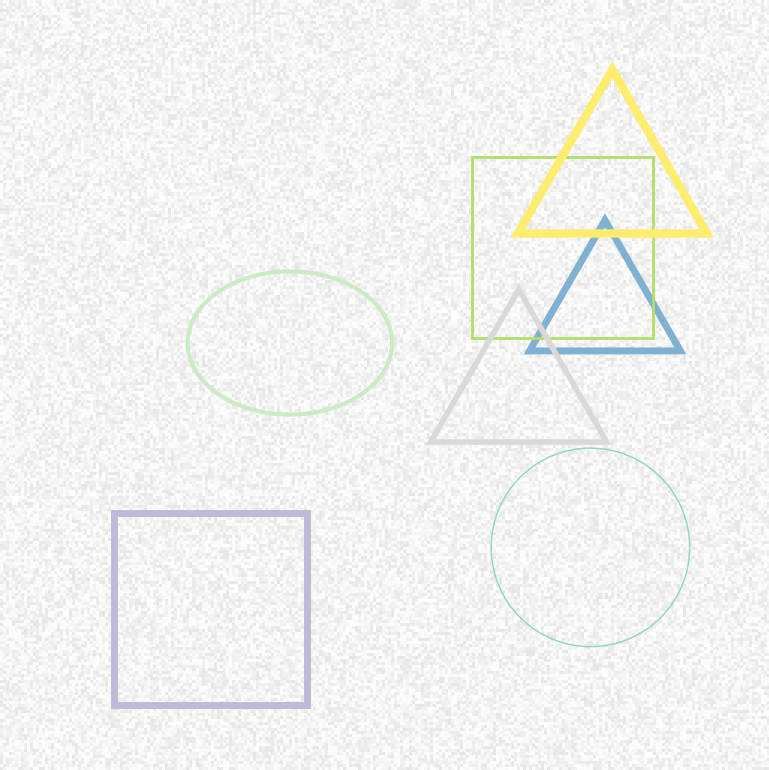[{"shape": "circle", "thickness": 0.5, "radius": 0.64, "center": [0.767, 0.289]}, {"shape": "square", "thickness": 2.5, "radius": 0.62, "center": [0.274, 0.209]}, {"shape": "triangle", "thickness": 2.5, "radius": 0.57, "center": [0.786, 0.601]}, {"shape": "square", "thickness": 1, "radius": 0.59, "center": [0.73, 0.678]}, {"shape": "triangle", "thickness": 2, "radius": 0.66, "center": [0.674, 0.492]}, {"shape": "oval", "thickness": 1.5, "radius": 0.66, "center": [0.376, 0.555]}, {"shape": "triangle", "thickness": 3, "radius": 0.71, "center": [0.795, 0.768]}]